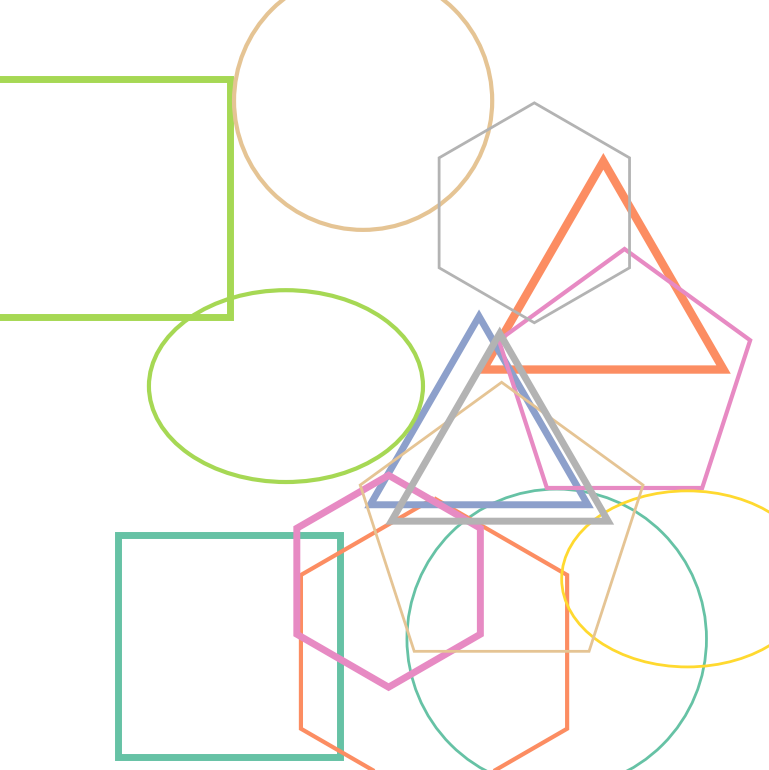[{"shape": "square", "thickness": 2.5, "radius": 0.72, "center": [0.297, 0.161]}, {"shape": "circle", "thickness": 1, "radius": 0.97, "center": [0.723, 0.17]}, {"shape": "hexagon", "thickness": 1.5, "radius": 1.0, "center": [0.564, 0.153]}, {"shape": "triangle", "thickness": 3, "radius": 0.9, "center": [0.784, 0.61]}, {"shape": "triangle", "thickness": 2.5, "radius": 0.82, "center": [0.622, 0.426]}, {"shape": "hexagon", "thickness": 2.5, "radius": 0.69, "center": [0.505, 0.245]}, {"shape": "pentagon", "thickness": 1.5, "radius": 0.86, "center": [0.811, 0.505]}, {"shape": "oval", "thickness": 1.5, "radius": 0.89, "center": [0.371, 0.499]}, {"shape": "square", "thickness": 2.5, "radius": 0.77, "center": [0.144, 0.743]}, {"shape": "oval", "thickness": 1, "radius": 0.82, "center": [0.893, 0.248]}, {"shape": "pentagon", "thickness": 1, "radius": 0.97, "center": [0.651, 0.31]}, {"shape": "circle", "thickness": 1.5, "radius": 0.84, "center": [0.472, 0.869]}, {"shape": "triangle", "thickness": 2.5, "radius": 0.81, "center": [0.649, 0.404]}, {"shape": "hexagon", "thickness": 1, "radius": 0.71, "center": [0.694, 0.724]}]